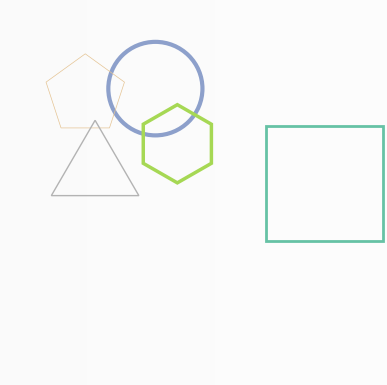[{"shape": "square", "thickness": 2, "radius": 0.75, "center": [0.837, 0.523]}, {"shape": "circle", "thickness": 3, "radius": 0.61, "center": [0.401, 0.77]}, {"shape": "hexagon", "thickness": 2.5, "radius": 0.51, "center": [0.458, 0.627]}, {"shape": "pentagon", "thickness": 0.5, "radius": 0.53, "center": [0.22, 0.754]}, {"shape": "triangle", "thickness": 1, "radius": 0.65, "center": [0.245, 0.557]}]